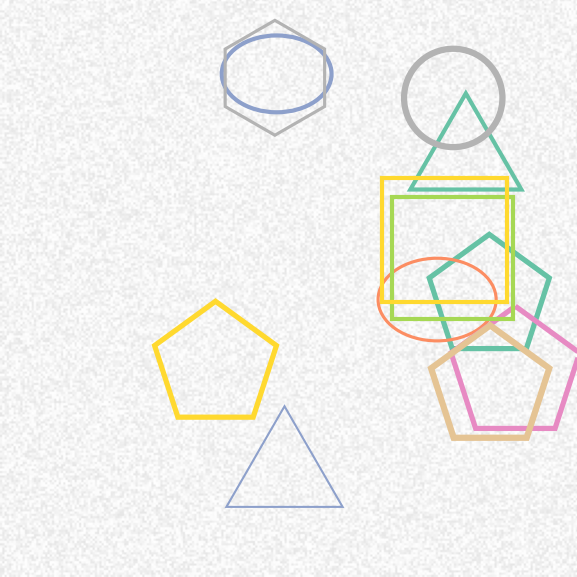[{"shape": "triangle", "thickness": 2, "radius": 0.55, "center": [0.807, 0.726]}, {"shape": "pentagon", "thickness": 2.5, "radius": 0.55, "center": [0.847, 0.484]}, {"shape": "oval", "thickness": 1.5, "radius": 0.51, "center": [0.757, 0.48]}, {"shape": "oval", "thickness": 2, "radius": 0.48, "center": [0.479, 0.871]}, {"shape": "triangle", "thickness": 1, "radius": 0.58, "center": [0.493, 0.179]}, {"shape": "pentagon", "thickness": 2.5, "radius": 0.59, "center": [0.892, 0.352]}, {"shape": "square", "thickness": 2, "radius": 0.53, "center": [0.783, 0.552]}, {"shape": "pentagon", "thickness": 2.5, "radius": 0.55, "center": [0.373, 0.366]}, {"shape": "square", "thickness": 2, "radius": 0.54, "center": [0.77, 0.583]}, {"shape": "pentagon", "thickness": 3, "radius": 0.54, "center": [0.849, 0.328]}, {"shape": "hexagon", "thickness": 1.5, "radius": 0.5, "center": [0.476, 0.864]}, {"shape": "circle", "thickness": 3, "radius": 0.43, "center": [0.785, 0.83]}]